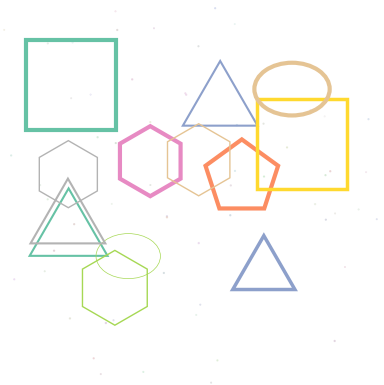[{"shape": "triangle", "thickness": 1.5, "radius": 0.58, "center": [0.178, 0.394]}, {"shape": "square", "thickness": 3, "radius": 0.58, "center": [0.184, 0.78]}, {"shape": "pentagon", "thickness": 3, "radius": 0.5, "center": [0.628, 0.539]}, {"shape": "triangle", "thickness": 1.5, "radius": 0.56, "center": [0.572, 0.73]}, {"shape": "triangle", "thickness": 2.5, "radius": 0.47, "center": [0.685, 0.295]}, {"shape": "hexagon", "thickness": 3, "radius": 0.45, "center": [0.39, 0.581]}, {"shape": "oval", "thickness": 0.5, "radius": 0.42, "center": [0.333, 0.335]}, {"shape": "hexagon", "thickness": 1, "radius": 0.49, "center": [0.298, 0.252]}, {"shape": "square", "thickness": 2.5, "radius": 0.59, "center": [0.785, 0.626]}, {"shape": "hexagon", "thickness": 1, "radius": 0.47, "center": [0.516, 0.585]}, {"shape": "oval", "thickness": 3, "radius": 0.49, "center": [0.759, 0.769]}, {"shape": "triangle", "thickness": 1.5, "radius": 0.56, "center": [0.176, 0.424]}, {"shape": "hexagon", "thickness": 1, "radius": 0.44, "center": [0.177, 0.548]}]